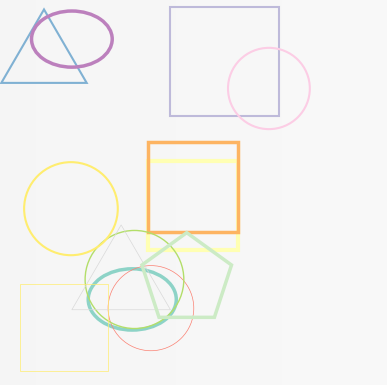[{"shape": "oval", "thickness": 2.5, "radius": 0.57, "center": [0.341, 0.222]}, {"shape": "square", "thickness": 3, "radius": 0.58, "center": [0.498, 0.467]}, {"shape": "square", "thickness": 1.5, "radius": 0.7, "center": [0.578, 0.84]}, {"shape": "circle", "thickness": 0.5, "radius": 0.55, "center": [0.389, 0.2]}, {"shape": "triangle", "thickness": 1.5, "radius": 0.64, "center": [0.114, 0.848]}, {"shape": "square", "thickness": 2.5, "radius": 0.58, "center": [0.498, 0.514]}, {"shape": "circle", "thickness": 1, "radius": 0.64, "center": [0.347, 0.274]}, {"shape": "circle", "thickness": 1.5, "radius": 0.53, "center": [0.694, 0.77]}, {"shape": "triangle", "thickness": 0.5, "radius": 0.73, "center": [0.313, 0.269]}, {"shape": "oval", "thickness": 2.5, "radius": 0.52, "center": [0.185, 0.898]}, {"shape": "pentagon", "thickness": 2.5, "radius": 0.61, "center": [0.482, 0.274]}, {"shape": "square", "thickness": 0.5, "radius": 0.57, "center": [0.166, 0.149]}, {"shape": "circle", "thickness": 1.5, "radius": 0.6, "center": [0.183, 0.458]}]